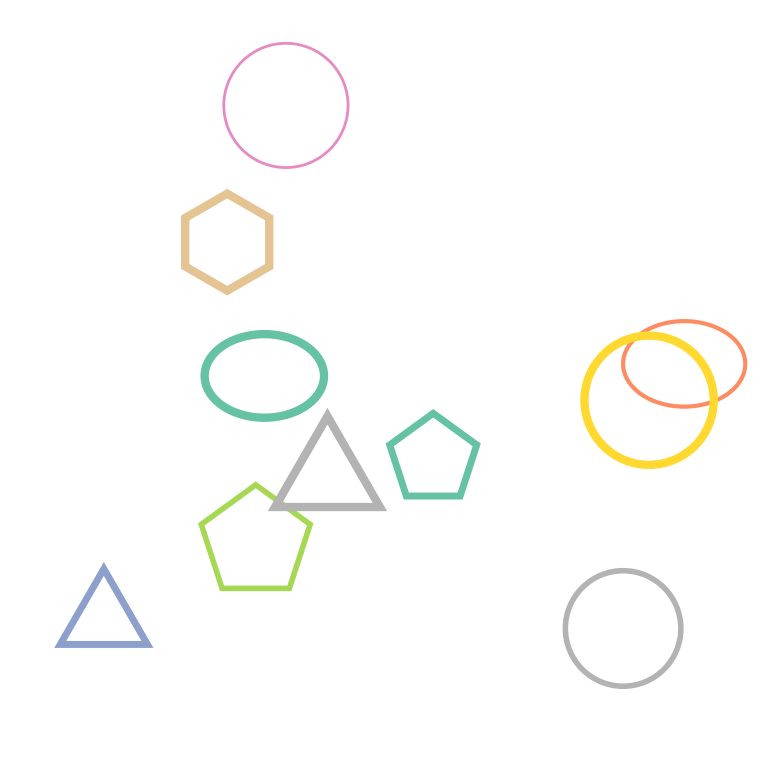[{"shape": "oval", "thickness": 3, "radius": 0.39, "center": [0.343, 0.512]}, {"shape": "pentagon", "thickness": 2.5, "radius": 0.3, "center": [0.563, 0.404]}, {"shape": "oval", "thickness": 1.5, "radius": 0.4, "center": [0.889, 0.527]}, {"shape": "triangle", "thickness": 2.5, "radius": 0.33, "center": [0.135, 0.196]}, {"shape": "circle", "thickness": 1, "radius": 0.4, "center": [0.371, 0.863]}, {"shape": "pentagon", "thickness": 2, "radius": 0.37, "center": [0.332, 0.296]}, {"shape": "circle", "thickness": 3, "radius": 0.42, "center": [0.843, 0.48]}, {"shape": "hexagon", "thickness": 3, "radius": 0.32, "center": [0.295, 0.685]}, {"shape": "triangle", "thickness": 3, "radius": 0.39, "center": [0.425, 0.381]}, {"shape": "circle", "thickness": 2, "radius": 0.38, "center": [0.809, 0.184]}]